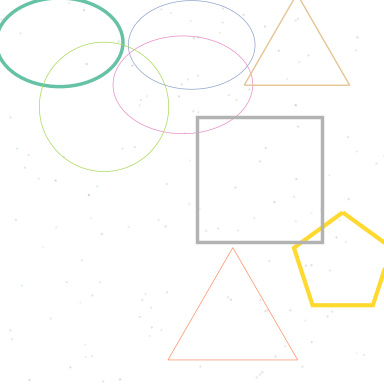[{"shape": "oval", "thickness": 2.5, "radius": 0.82, "center": [0.155, 0.89]}, {"shape": "triangle", "thickness": 0.5, "radius": 0.97, "center": [0.605, 0.162]}, {"shape": "oval", "thickness": 0.5, "radius": 0.82, "center": [0.498, 0.883]}, {"shape": "oval", "thickness": 0.5, "radius": 0.91, "center": [0.475, 0.78]}, {"shape": "circle", "thickness": 0.5, "radius": 0.84, "center": [0.27, 0.722]}, {"shape": "pentagon", "thickness": 3, "radius": 0.67, "center": [0.89, 0.315]}, {"shape": "triangle", "thickness": 1, "radius": 0.79, "center": [0.771, 0.858]}, {"shape": "square", "thickness": 2.5, "radius": 0.81, "center": [0.674, 0.533]}]